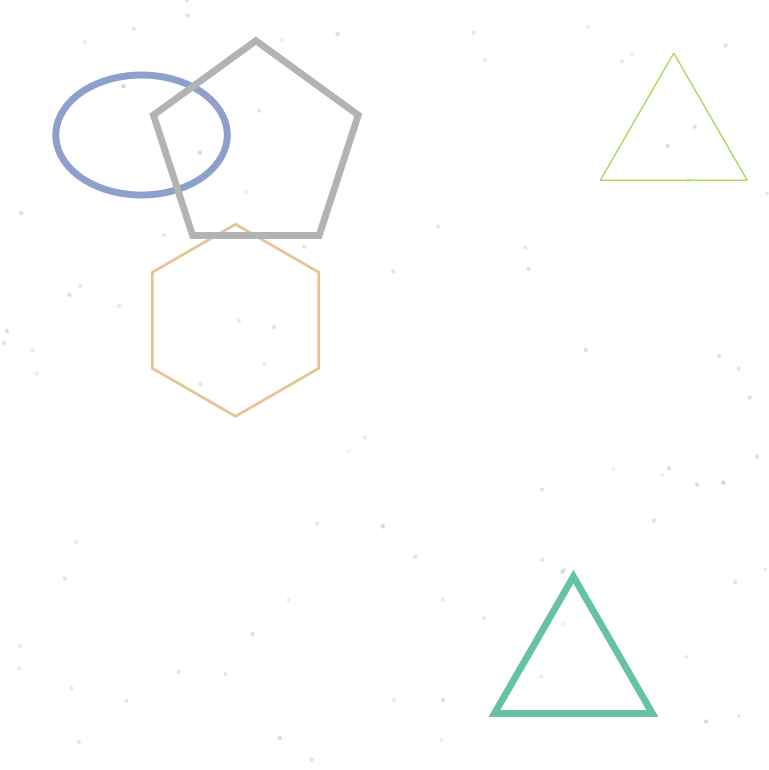[{"shape": "triangle", "thickness": 2.5, "radius": 0.59, "center": [0.745, 0.133]}, {"shape": "oval", "thickness": 2.5, "radius": 0.56, "center": [0.184, 0.825]}, {"shape": "triangle", "thickness": 0.5, "radius": 0.55, "center": [0.875, 0.821]}, {"shape": "hexagon", "thickness": 1, "radius": 0.62, "center": [0.306, 0.584]}, {"shape": "pentagon", "thickness": 2.5, "radius": 0.7, "center": [0.332, 0.807]}]